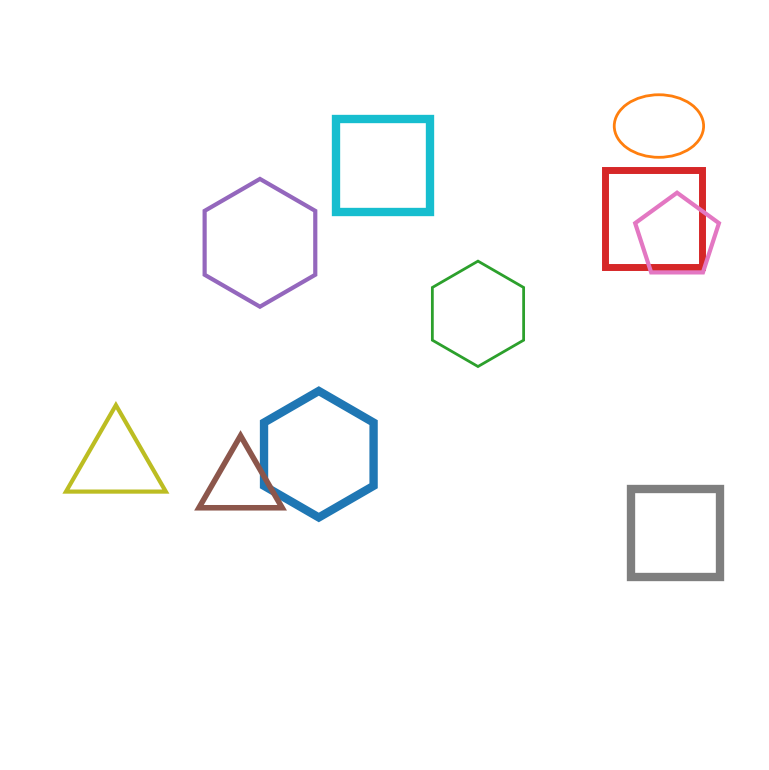[{"shape": "hexagon", "thickness": 3, "radius": 0.41, "center": [0.414, 0.41]}, {"shape": "oval", "thickness": 1, "radius": 0.29, "center": [0.856, 0.836]}, {"shape": "hexagon", "thickness": 1, "radius": 0.34, "center": [0.621, 0.592]}, {"shape": "square", "thickness": 2.5, "radius": 0.31, "center": [0.848, 0.716]}, {"shape": "hexagon", "thickness": 1.5, "radius": 0.41, "center": [0.338, 0.685]}, {"shape": "triangle", "thickness": 2, "radius": 0.31, "center": [0.312, 0.372]}, {"shape": "pentagon", "thickness": 1.5, "radius": 0.29, "center": [0.879, 0.692]}, {"shape": "square", "thickness": 3, "radius": 0.29, "center": [0.877, 0.308]}, {"shape": "triangle", "thickness": 1.5, "radius": 0.37, "center": [0.151, 0.399]}, {"shape": "square", "thickness": 3, "radius": 0.3, "center": [0.497, 0.785]}]